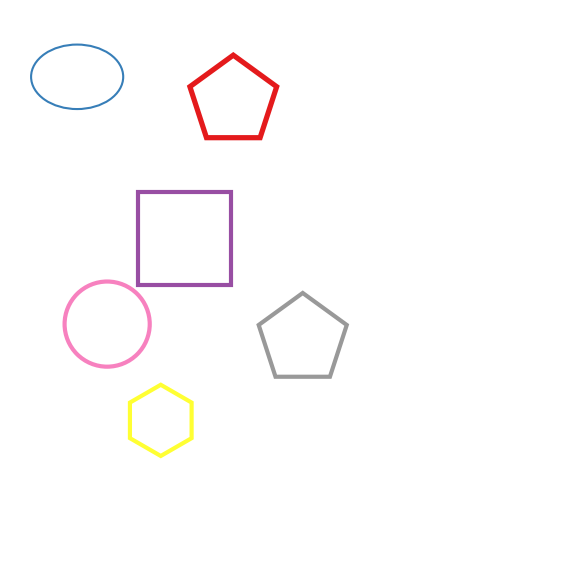[{"shape": "pentagon", "thickness": 2.5, "radius": 0.39, "center": [0.404, 0.825]}, {"shape": "oval", "thickness": 1, "radius": 0.4, "center": [0.134, 0.866]}, {"shape": "square", "thickness": 2, "radius": 0.4, "center": [0.32, 0.587]}, {"shape": "hexagon", "thickness": 2, "radius": 0.31, "center": [0.278, 0.271]}, {"shape": "circle", "thickness": 2, "radius": 0.37, "center": [0.186, 0.438]}, {"shape": "pentagon", "thickness": 2, "radius": 0.4, "center": [0.524, 0.412]}]